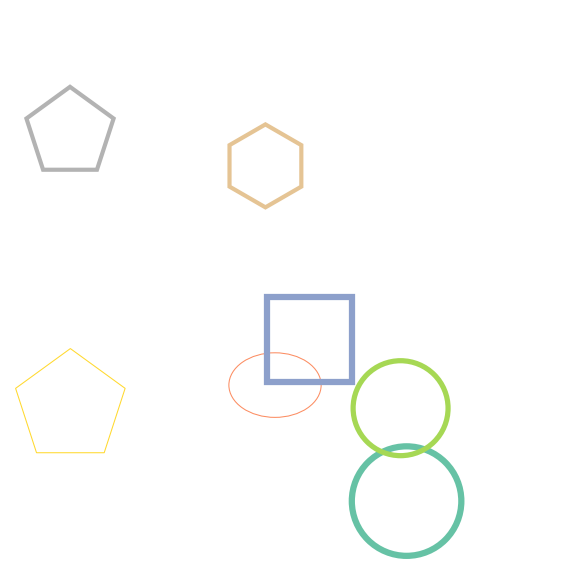[{"shape": "circle", "thickness": 3, "radius": 0.47, "center": [0.704, 0.131]}, {"shape": "oval", "thickness": 0.5, "radius": 0.4, "center": [0.476, 0.332]}, {"shape": "square", "thickness": 3, "radius": 0.37, "center": [0.536, 0.412]}, {"shape": "circle", "thickness": 2.5, "radius": 0.41, "center": [0.694, 0.292]}, {"shape": "pentagon", "thickness": 0.5, "radius": 0.5, "center": [0.122, 0.296]}, {"shape": "hexagon", "thickness": 2, "radius": 0.36, "center": [0.46, 0.712]}, {"shape": "pentagon", "thickness": 2, "radius": 0.4, "center": [0.121, 0.769]}]